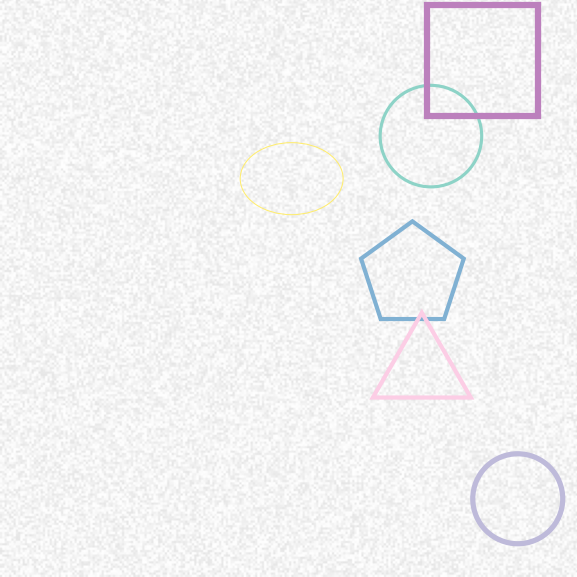[{"shape": "circle", "thickness": 1.5, "radius": 0.44, "center": [0.746, 0.763]}, {"shape": "circle", "thickness": 2.5, "radius": 0.39, "center": [0.897, 0.135]}, {"shape": "pentagon", "thickness": 2, "radius": 0.47, "center": [0.714, 0.522]}, {"shape": "triangle", "thickness": 2, "radius": 0.49, "center": [0.73, 0.36]}, {"shape": "square", "thickness": 3, "radius": 0.48, "center": [0.836, 0.894]}, {"shape": "oval", "thickness": 0.5, "radius": 0.45, "center": [0.505, 0.69]}]